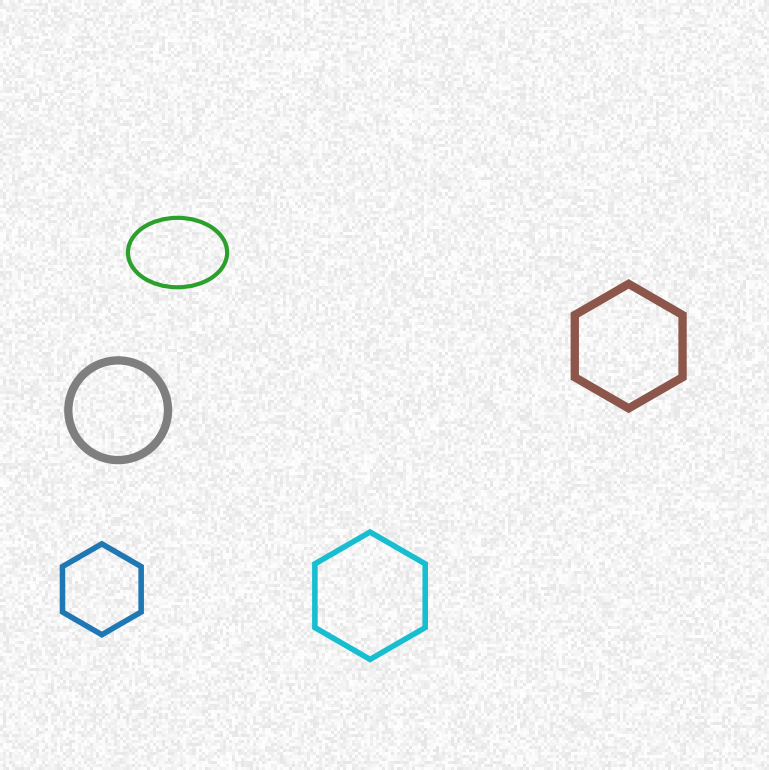[{"shape": "hexagon", "thickness": 2, "radius": 0.3, "center": [0.132, 0.235]}, {"shape": "oval", "thickness": 1.5, "radius": 0.32, "center": [0.231, 0.672]}, {"shape": "hexagon", "thickness": 3, "radius": 0.4, "center": [0.816, 0.55]}, {"shape": "circle", "thickness": 3, "radius": 0.32, "center": [0.153, 0.467]}, {"shape": "hexagon", "thickness": 2, "radius": 0.41, "center": [0.481, 0.226]}]